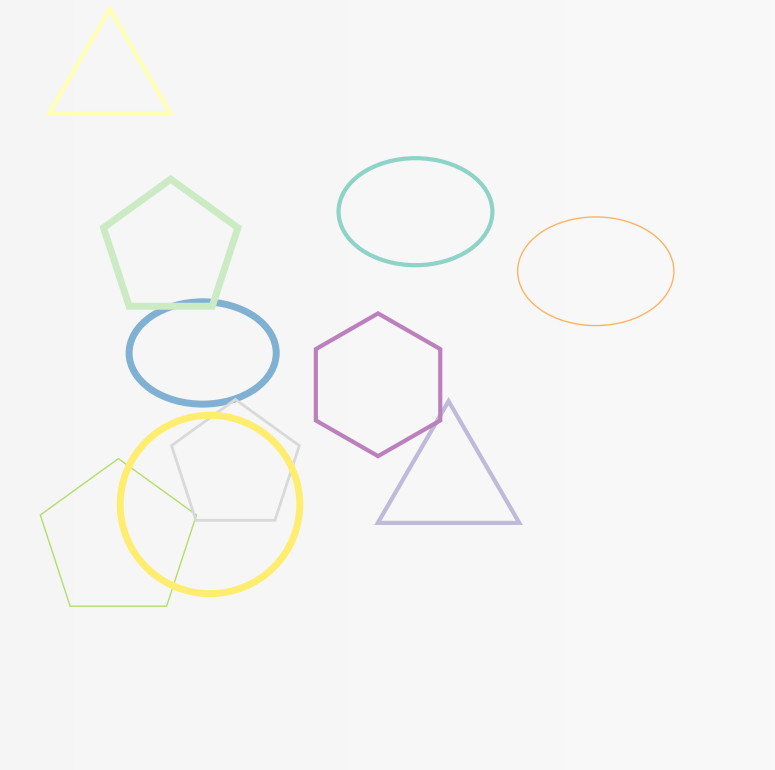[{"shape": "oval", "thickness": 1.5, "radius": 0.5, "center": [0.536, 0.725]}, {"shape": "triangle", "thickness": 1.5, "radius": 0.45, "center": [0.142, 0.897]}, {"shape": "triangle", "thickness": 1.5, "radius": 0.53, "center": [0.579, 0.374]}, {"shape": "oval", "thickness": 2.5, "radius": 0.47, "center": [0.262, 0.542]}, {"shape": "oval", "thickness": 0.5, "radius": 0.5, "center": [0.769, 0.648]}, {"shape": "pentagon", "thickness": 0.5, "radius": 0.53, "center": [0.153, 0.298]}, {"shape": "pentagon", "thickness": 1, "radius": 0.43, "center": [0.304, 0.394]}, {"shape": "hexagon", "thickness": 1.5, "radius": 0.46, "center": [0.488, 0.5]}, {"shape": "pentagon", "thickness": 2.5, "radius": 0.46, "center": [0.22, 0.676]}, {"shape": "circle", "thickness": 2.5, "radius": 0.58, "center": [0.271, 0.345]}]